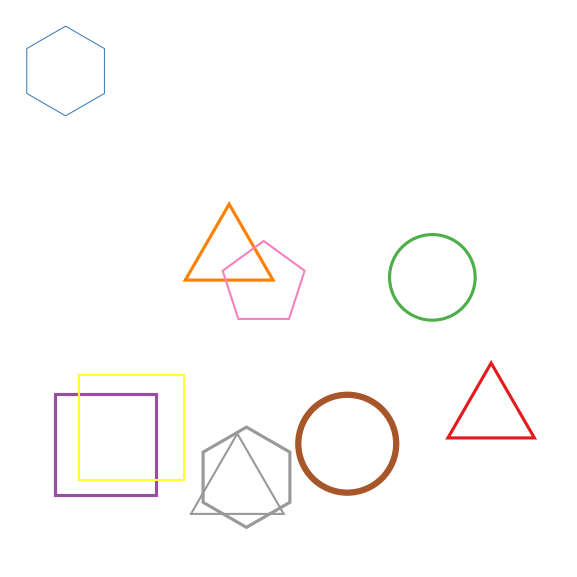[{"shape": "triangle", "thickness": 1.5, "radius": 0.43, "center": [0.85, 0.284]}, {"shape": "hexagon", "thickness": 0.5, "radius": 0.39, "center": [0.114, 0.876]}, {"shape": "circle", "thickness": 1.5, "radius": 0.37, "center": [0.749, 0.519]}, {"shape": "square", "thickness": 1.5, "radius": 0.44, "center": [0.182, 0.229]}, {"shape": "triangle", "thickness": 1.5, "radius": 0.44, "center": [0.397, 0.558]}, {"shape": "square", "thickness": 1, "radius": 0.45, "center": [0.228, 0.258]}, {"shape": "circle", "thickness": 3, "radius": 0.42, "center": [0.601, 0.231]}, {"shape": "pentagon", "thickness": 1, "radius": 0.37, "center": [0.457, 0.507]}, {"shape": "triangle", "thickness": 1, "radius": 0.46, "center": [0.411, 0.156]}, {"shape": "hexagon", "thickness": 1.5, "radius": 0.43, "center": [0.427, 0.173]}]